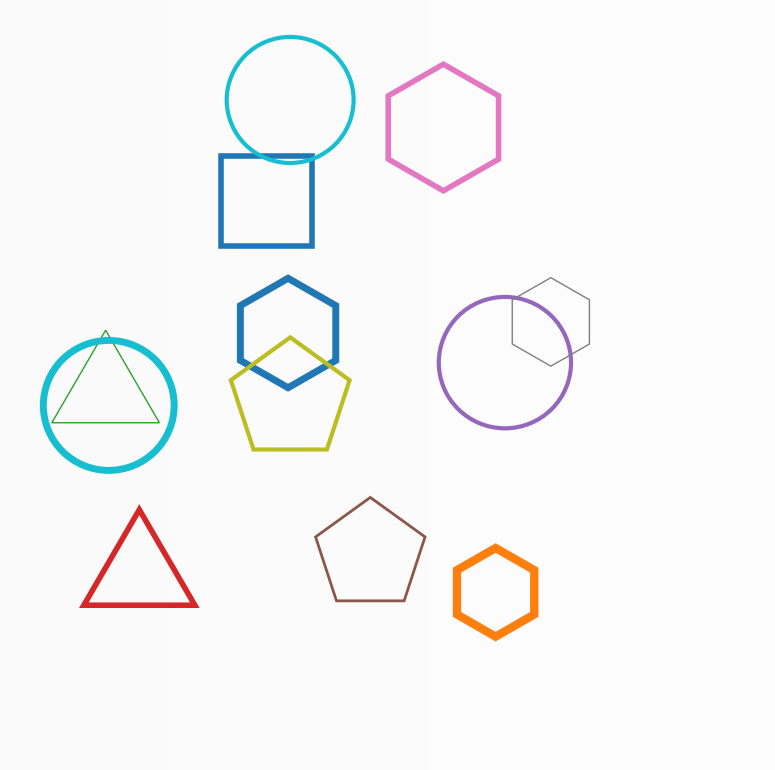[{"shape": "square", "thickness": 2, "radius": 0.29, "center": [0.344, 0.739]}, {"shape": "hexagon", "thickness": 2.5, "radius": 0.36, "center": [0.372, 0.568]}, {"shape": "hexagon", "thickness": 3, "radius": 0.29, "center": [0.64, 0.231]}, {"shape": "triangle", "thickness": 0.5, "radius": 0.4, "center": [0.136, 0.491]}, {"shape": "triangle", "thickness": 2, "radius": 0.41, "center": [0.18, 0.255]}, {"shape": "circle", "thickness": 1.5, "radius": 0.43, "center": [0.652, 0.529]}, {"shape": "pentagon", "thickness": 1, "radius": 0.37, "center": [0.478, 0.28]}, {"shape": "hexagon", "thickness": 2, "radius": 0.41, "center": [0.572, 0.834]}, {"shape": "hexagon", "thickness": 0.5, "radius": 0.29, "center": [0.711, 0.582]}, {"shape": "pentagon", "thickness": 1.5, "radius": 0.4, "center": [0.374, 0.481]}, {"shape": "circle", "thickness": 1.5, "radius": 0.41, "center": [0.374, 0.87]}, {"shape": "circle", "thickness": 2.5, "radius": 0.42, "center": [0.14, 0.474]}]